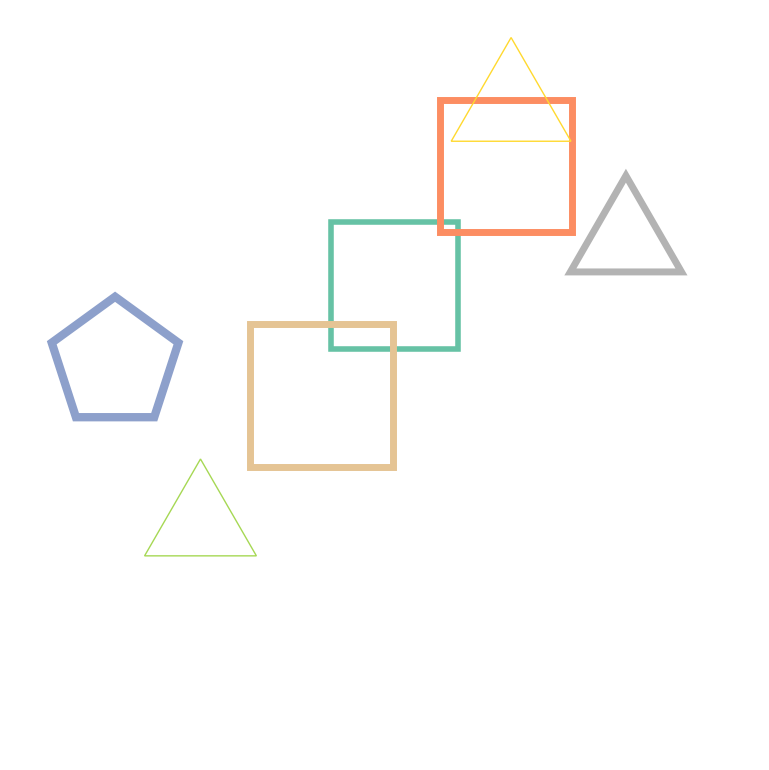[{"shape": "square", "thickness": 2, "radius": 0.41, "center": [0.512, 0.629]}, {"shape": "square", "thickness": 2.5, "radius": 0.43, "center": [0.657, 0.784]}, {"shape": "pentagon", "thickness": 3, "radius": 0.43, "center": [0.149, 0.528]}, {"shape": "triangle", "thickness": 0.5, "radius": 0.42, "center": [0.26, 0.32]}, {"shape": "triangle", "thickness": 0.5, "radius": 0.45, "center": [0.664, 0.861]}, {"shape": "square", "thickness": 2.5, "radius": 0.46, "center": [0.418, 0.486]}, {"shape": "triangle", "thickness": 2.5, "radius": 0.42, "center": [0.813, 0.689]}]